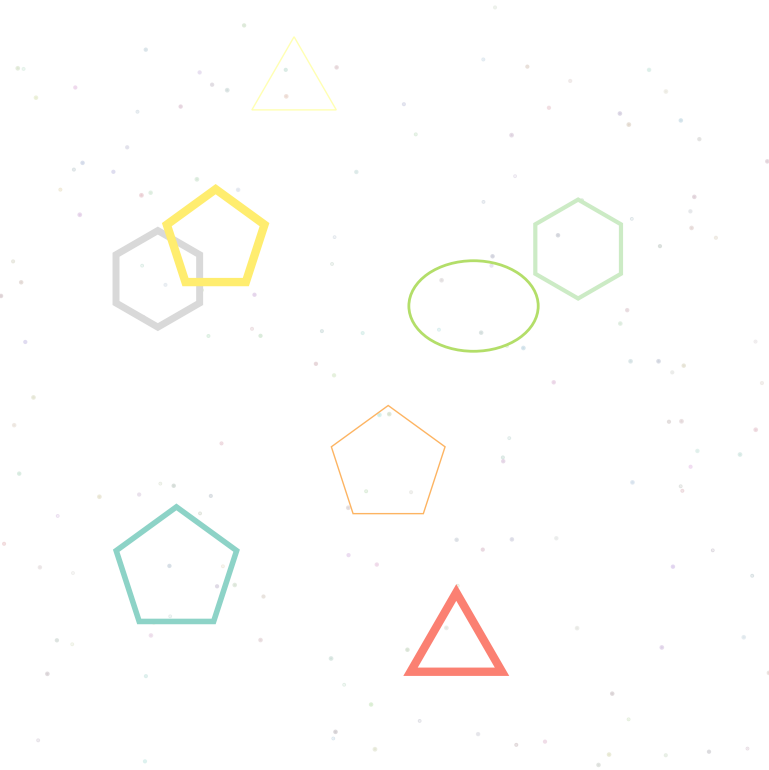[{"shape": "pentagon", "thickness": 2, "radius": 0.41, "center": [0.229, 0.259]}, {"shape": "triangle", "thickness": 0.5, "radius": 0.32, "center": [0.382, 0.889]}, {"shape": "triangle", "thickness": 3, "radius": 0.34, "center": [0.593, 0.162]}, {"shape": "pentagon", "thickness": 0.5, "radius": 0.39, "center": [0.504, 0.396]}, {"shape": "oval", "thickness": 1, "radius": 0.42, "center": [0.615, 0.603]}, {"shape": "hexagon", "thickness": 2.5, "radius": 0.31, "center": [0.205, 0.638]}, {"shape": "hexagon", "thickness": 1.5, "radius": 0.32, "center": [0.751, 0.677]}, {"shape": "pentagon", "thickness": 3, "radius": 0.33, "center": [0.28, 0.688]}]